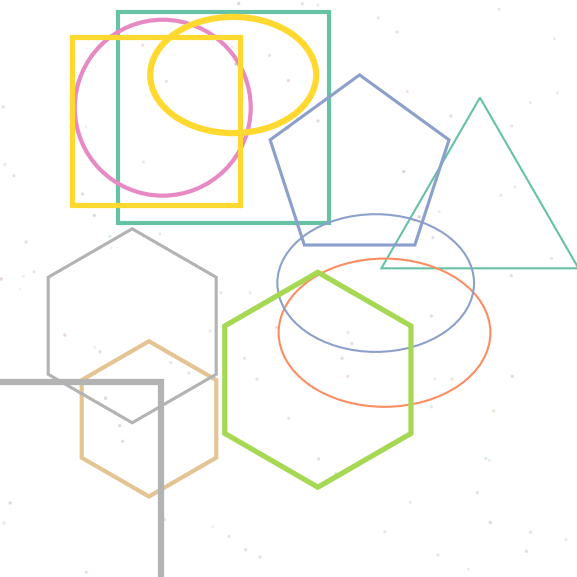[{"shape": "triangle", "thickness": 1, "radius": 0.99, "center": [0.831, 0.633]}, {"shape": "square", "thickness": 2, "radius": 0.91, "center": [0.388, 0.795]}, {"shape": "oval", "thickness": 1, "radius": 0.92, "center": [0.666, 0.423]}, {"shape": "pentagon", "thickness": 1.5, "radius": 0.81, "center": [0.623, 0.707]}, {"shape": "oval", "thickness": 1, "radius": 0.85, "center": [0.651, 0.509]}, {"shape": "circle", "thickness": 2, "radius": 0.76, "center": [0.282, 0.813]}, {"shape": "hexagon", "thickness": 2.5, "radius": 0.93, "center": [0.55, 0.342]}, {"shape": "square", "thickness": 2.5, "radius": 0.73, "center": [0.27, 0.79]}, {"shape": "oval", "thickness": 3, "radius": 0.72, "center": [0.404, 0.869]}, {"shape": "hexagon", "thickness": 2, "radius": 0.67, "center": [0.258, 0.274]}, {"shape": "square", "thickness": 3, "radius": 0.88, "center": [0.103, 0.162]}, {"shape": "hexagon", "thickness": 1.5, "radius": 0.84, "center": [0.229, 0.435]}]